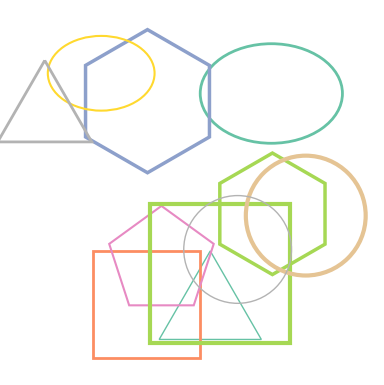[{"shape": "triangle", "thickness": 1, "radius": 0.77, "center": [0.546, 0.195]}, {"shape": "oval", "thickness": 2, "radius": 0.92, "center": [0.705, 0.757]}, {"shape": "square", "thickness": 2, "radius": 0.7, "center": [0.38, 0.208]}, {"shape": "hexagon", "thickness": 2.5, "radius": 0.93, "center": [0.383, 0.737]}, {"shape": "pentagon", "thickness": 1.5, "radius": 0.71, "center": [0.419, 0.322]}, {"shape": "square", "thickness": 3, "radius": 0.91, "center": [0.571, 0.29]}, {"shape": "hexagon", "thickness": 2.5, "radius": 0.79, "center": [0.708, 0.445]}, {"shape": "oval", "thickness": 1.5, "radius": 0.69, "center": [0.263, 0.81]}, {"shape": "circle", "thickness": 3, "radius": 0.78, "center": [0.794, 0.44]}, {"shape": "triangle", "thickness": 2, "radius": 0.71, "center": [0.116, 0.702]}, {"shape": "circle", "thickness": 1, "radius": 0.7, "center": [0.617, 0.352]}]